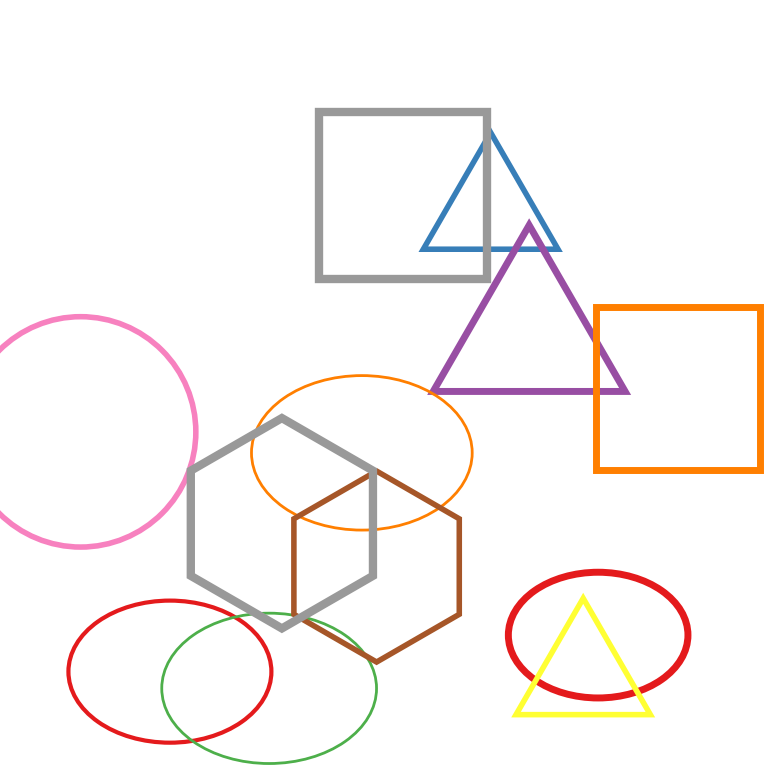[{"shape": "oval", "thickness": 2.5, "radius": 0.58, "center": [0.777, 0.175]}, {"shape": "oval", "thickness": 1.5, "radius": 0.66, "center": [0.221, 0.128]}, {"shape": "triangle", "thickness": 2, "radius": 0.5, "center": [0.637, 0.727]}, {"shape": "oval", "thickness": 1, "radius": 0.7, "center": [0.35, 0.106]}, {"shape": "triangle", "thickness": 2.5, "radius": 0.72, "center": [0.687, 0.564]}, {"shape": "oval", "thickness": 1, "radius": 0.72, "center": [0.47, 0.412]}, {"shape": "square", "thickness": 2.5, "radius": 0.53, "center": [0.88, 0.496]}, {"shape": "triangle", "thickness": 2, "radius": 0.5, "center": [0.757, 0.122]}, {"shape": "hexagon", "thickness": 2, "radius": 0.62, "center": [0.489, 0.264]}, {"shape": "circle", "thickness": 2, "radius": 0.75, "center": [0.105, 0.439]}, {"shape": "hexagon", "thickness": 3, "radius": 0.68, "center": [0.366, 0.32]}, {"shape": "square", "thickness": 3, "radius": 0.54, "center": [0.523, 0.746]}]